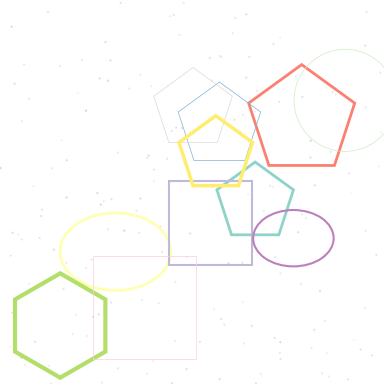[{"shape": "pentagon", "thickness": 2, "radius": 0.52, "center": [0.663, 0.475]}, {"shape": "oval", "thickness": 2, "radius": 0.72, "center": [0.3, 0.346]}, {"shape": "square", "thickness": 1.5, "radius": 0.54, "center": [0.547, 0.421]}, {"shape": "pentagon", "thickness": 2, "radius": 0.72, "center": [0.784, 0.687]}, {"shape": "pentagon", "thickness": 0.5, "radius": 0.56, "center": [0.57, 0.674]}, {"shape": "hexagon", "thickness": 3, "radius": 0.68, "center": [0.156, 0.154]}, {"shape": "square", "thickness": 0.5, "radius": 0.67, "center": [0.375, 0.202]}, {"shape": "pentagon", "thickness": 0.5, "radius": 0.54, "center": [0.501, 0.717]}, {"shape": "oval", "thickness": 1.5, "radius": 0.52, "center": [0.762, 0.381]}, {"shape": "circle", "thickness": 0.5, "radius": 0.66, "center": [0.896, 0.739]}, {"shape": "pentagon", "thickness": 2.5, "radius": 0.5, "center": [0.56, 0.599]}]